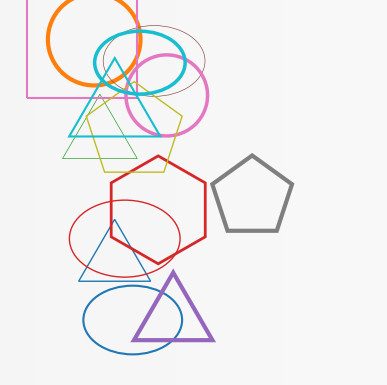[{"shape": "oval", "thickness": 1.5, "radius": 0.64, "center": [0.343, 0.169]}, {"shape": "triangle", "thickness": 1, "radius": 0.54, "center": [0.296, 0.323]}, {"shape": "circle", "thickness": 3, "radius": 0.6, "center": [0.243, 0.898]}, {"shape": "triangle", "thickness": 0.5, "radius": 0.56, "center": [0.258, 0.644]}, {"shape": "oval", "thickness": 1, "radius": 0.71, "center": [0.322, 0.38]}, {"shape": "hexagon", "thickness": 2, "radius": 0.7, "center": [0.408, 0.455]}, {"shape": "triangle", "thickness": 3, "radius": 0.58, "center": [0.447, 0.175]}, {"shape": "oval", "thickness": 0.5, "radius": 0.66, "center": [0.398, 0.842]}, {"shape": "square", "thickness": 1.5, "radius": 0.71, "center": [0.211, 0.886]}, {"shape": "circle", "thickness": 2.5, "radius": 0.53, "center": [0.43, 0.752]}, {"shape": "pentagon", "thickness": 3, "radius": 0.54, "center": [0.651, 0.488]}, {"shape": "pentagon", "thickness": 1, "radius": 0.65, "center": [0.346, 0.658]}, {"shape": "triangle", "thickness": 1.5, "radius": 0.68, "center": [0.296, 0.713]}, {"shape": "oval", "thickness": 2.5, "radius": 0.58, "center": [0.361, 0.837]}]